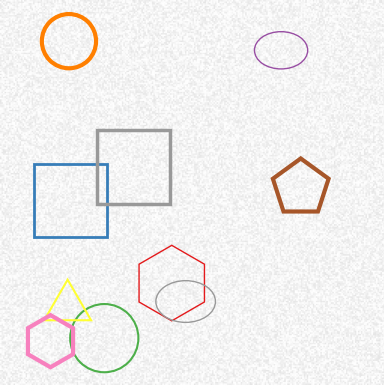[{"shape": "hexagon", "thickness": 1, "radius": 0.49, "center": [0.446, 0.265]}, {"shape": "square", "thickness": 2, "radius": 0.47, "center": [0.182, 0.479]}, {"shape": "circle", "thickness": 1.5, "radius": 0.44, "center": [0.271, 0.122]}, {"shape": "oval", "thickness": 1, "radius": 0.35, "center": [0.73, 0.869]}, {"shape": "circle", "thickness": 3, "radius": 0.35, "center": [0.179, 0.893]}, {"shape": "triangle", "thickness": 1.5, "radius": 0.35, "center": [0.176, 0.203]}, {"shape": "pentagon", "thickness": 3, "radius": 0.38, "center": [0.781, 0.512]}, {"shape": "hexagon", "thickness": 3, "radius": 0.34, "center": [0.131, 0.114]}, {"shape": "oval", "thickness": 1, "radius": 0.39, "center": [0.482, 0.217]}, {"shape": "square", "thickness": 2.5, "radius": 0.48, "center": [0.346, 0.567]}]